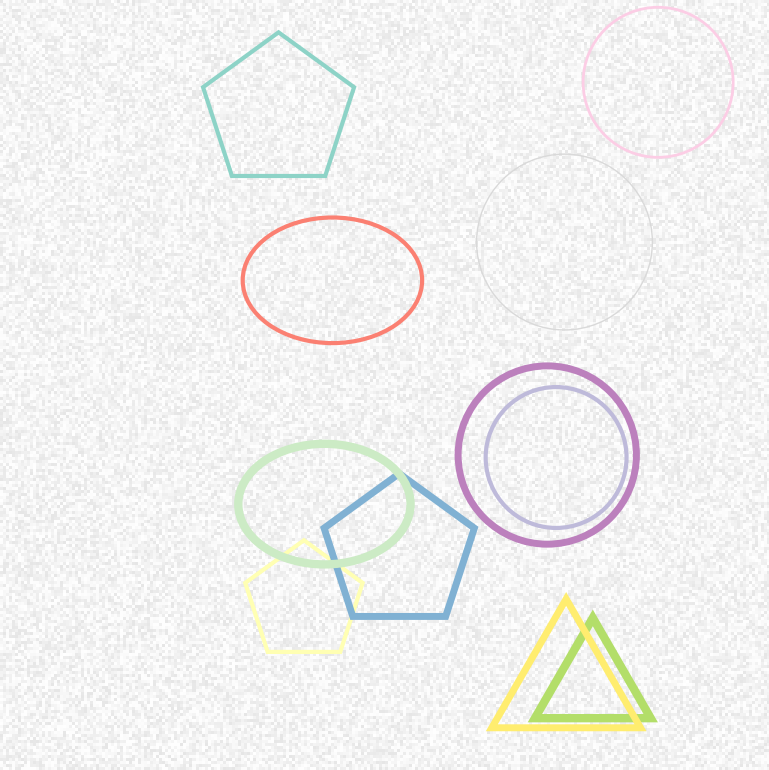[{"shape": "pentagon", "thickness": 1.5, "radius": 0.52, "center": [0.362, 0.855]}, {"shape": "pentagon", "thickness": 1.5, "radius": 0.4, "center": [0.395, 0.218]}, {"shape": "circle", "thickness": 1.5, "radius": 0.46, "center": [0.722, 0.406]}, {"shape": "oval", "thickness": 1.5, "radius": 0.58, "center": [0.432, 0.636]}, {"shape": "pentagon", "thickness": 2.5, "radius": 0.51, "center": [0.518, 0.282]}, {"shape": "triangle", "thickness": 3, "radius": 0.43, "center": [0.77, 0.111]}, {"shape": "circle", "thickness": 1, "radius": 0.49, "center": [0.855, 0.893]}, {"shape": "circle", "thickness": 0.5, "radius": 0.57, "center": [0.733, 0.686]}, {"shape": "circle", "thickness": 2.5, "radius": 0.58, "center": [0.711, 0.409]}, {"shape": "oval", "thickness": 3, "radius": 0.56, "center": [0.421, 0.345]}, {"shape": "triangle", "thickness": 2.5, "radius": 0.56, "center": [0.735, 0.111]}]